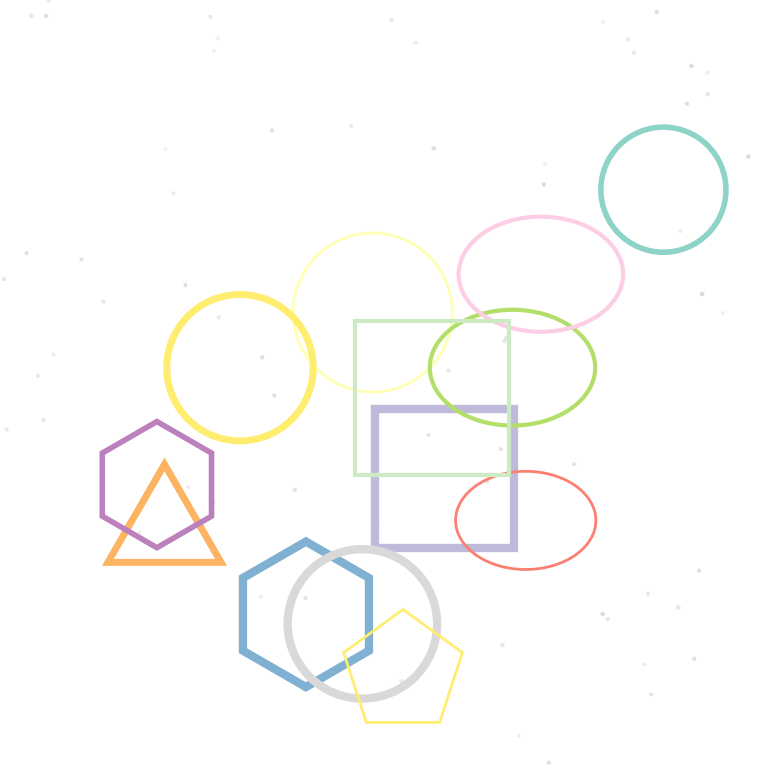[{"shape": "circle", "thickness": 2, "radius": 0.41, "center": [0.862, 0.754]}, {"shape": "circle", "thickness": 1, "radius": 0.52, "center": [0.484, 0.594]}, {"shape": "square", "thickness": 3, "radius": 0.45, "center": [0.578, 0.379]}, {"shape": "oval", "thickness": 1, "radius": 0.46, "center": [0.683, 0.324]}, {"shape": "hexagon", "thickness": 3, "radius": 0.47, "center": [0.397, 0.202]}, {"shape": "triangle", "thickness": 2.5, "radius": 0.42, "center": [0.214, 0.312]}, {"shape": "oval", "thickness": 1.5, "radius": 0.54, "center": [0.666, 0.523]}, {"shape": "oval", "thickness": 1.5, "radius": 0.53, "center": [0.702, 0.644]}, {"shape": "circle", "thickness": 3, "radius": 0.49, "center": [0.471, 0.19]}, {"shape": "hexagon", "thickness": 2, "radius": 0.41, "center": [0.204, 0.371]}, {"shape": "square", "thickness": 1.5, "radius": 0.5, "center": [0.561, 0.483]}, {"shape": "pentagon", "thickness": 1, "radius": 0.41, "center": [0.523, 0.127]}, {"shape": "circle", "thickness": 2.5, "radius": 0.48, "center": [0.312, 0.523]}]